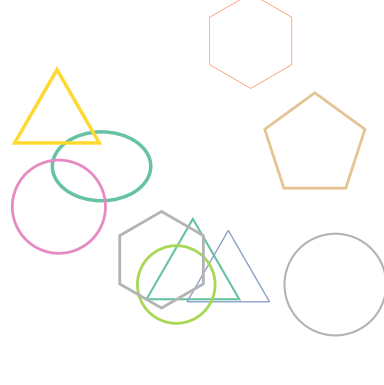[{"shape": "triangle", "thickness": 1.5, "radius": 0.7, "center": [0.501, 0.292]}, {"shape": "oval", "thickness": 2.5, "radius": 0.64, "center": [0.264, 0.568]}, {"shape": "hexagon", "thickness": 0.5, "radius": 0.62, "center": [0.651, 0.894]}, {"shape": "triangle", "thickness": 1, "radius": 0.62, "center": [0.593, 0.278]}, {"shape": "circle", "thickness": 2, "radius": 0.61, "center": [0.153, 0.463]}, {"shape": "circle", "thickness": 2, "radius": 0.5, "center": [0.458, 0.261]}, {"shape": "triangle", "thickness": 2.5, "radius": 0.63, "center": [0.148, 0.692]}, {"shape": "pentagon", "thickness": 2, "radius": 0.68, "center": [0.818, 0.622]}, {"shape": "hexagon", "thickness": 2, "radius": 0.63, "center": [0.42, 0.325]}, {"shape": "circle", "thickness": 1.5, "radius": 0.66, "center": [0.871, 0.261]}]